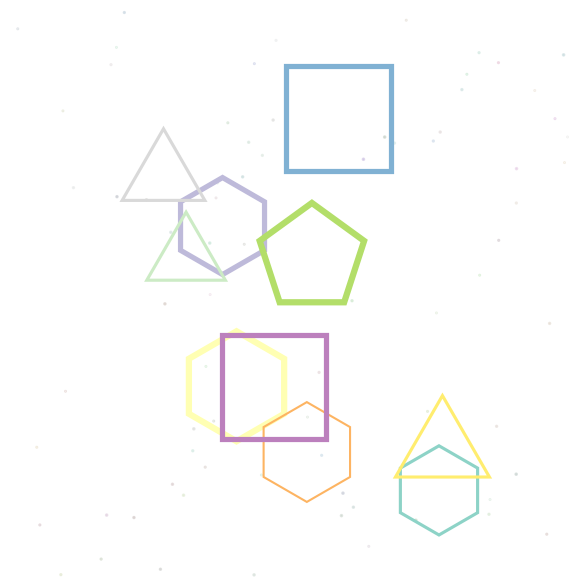[{"shape": "hexagon", "thickness": 1.5, "radius": 0.39, "center": [0.76, 0.15]}, {"shape": "hexagon", "thickness": 3, "radius": 0.48, "center": [0.41, 0.33]}, {"shape": "hexagon", "thickness": 2.5, "radius": 0.42, "center": [0.385, 0.608]}, {"shape": "square", "thickness": 2.5, "radius": 0.45, "center": [0.587, 0.793]}, {"shape": "hexagon", "thickness": 1, "radius": 0.43, "center": [0.531, 0.216]}, {"shape": "pentagon", "thickness": 3, "radius": 0.48, "center": [0.54, 0.553]}, {"shape": "triangle", "thickness": 1.5, "radius": 0.41, "center": [0.283, 0.693]}, {"shape": "square", "thickness": 2.5, "radius": 0.45, "center": [0.474, 0.329]}, {"shape": "triangle", "thickness": 1.5, "radius": 0.39, "center": [0.322, 0.553]}, {"shape": "triangle", "thickness": 1.5, "radius": 0.47, "center": [0.766, 0.22]}]